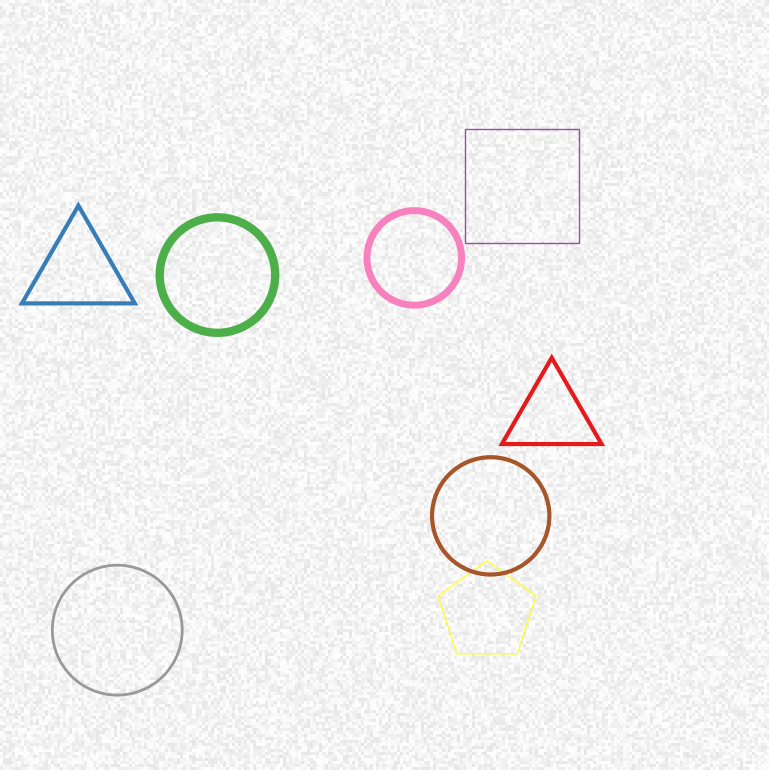[{"shape": "triangle", "thickness": 1.5, "radius": 0.37, "center": [0.717, 0.461]}, {"shape": "triangle", "thickness": 1.5, "radius": 0.42, "center": [0.102, 0.648]}, {"shape": "circle", "thickness": 3, "radius": 0.37, "center": [0.282, 0.643]}, {"shape": "square", "thickness": 0.5, "radius": 0.37, "center": [0.678, 0.758]}, {"shape": "pentagon", "thickness": 0.5, "radius": 0.33, "center": [0.633, 0.205]}, {"shape": "circle", "thickness": 1.5, "radius": 0.38, "center": [0.637, 0.33]}, {"shape": "circle", "thickness": 2.5, "radius": 0.31, "center": [0.538, 0.665]}, {"shape": "circle", "thickness": 1, "radius": 0.42, "center": [0.152, 0.182]}]